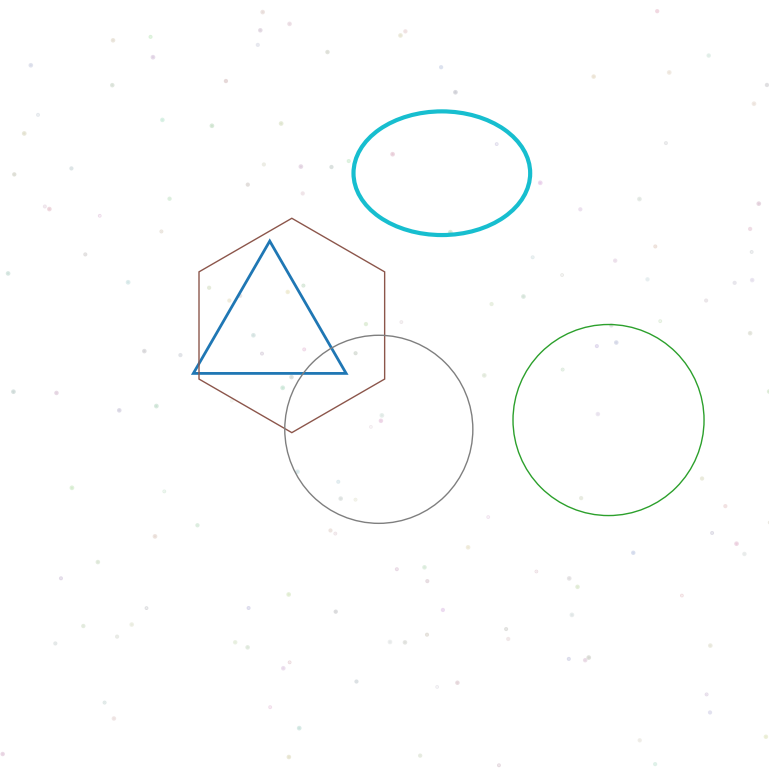[{"shape": "triangle", "thickness": 1, "radius": 0.57, "center": [0.35, 0.572]}, {"shape": "circle", "thickness": 0.5, "radius": 0.62, "center": [0.79, 0.454]}, {"shape": "hexagon", "thickness": 0.5, "radius": 0.7, "center": [0.379, 0.577]}, {"shape": "circle", "thickness": 0.5, "radius": 0.61, "center": [0.492, 0.442]}, {"shape": "oval", "thickness": 1.5, "radius": 0.57, "center": [0.574, 0.775]}]